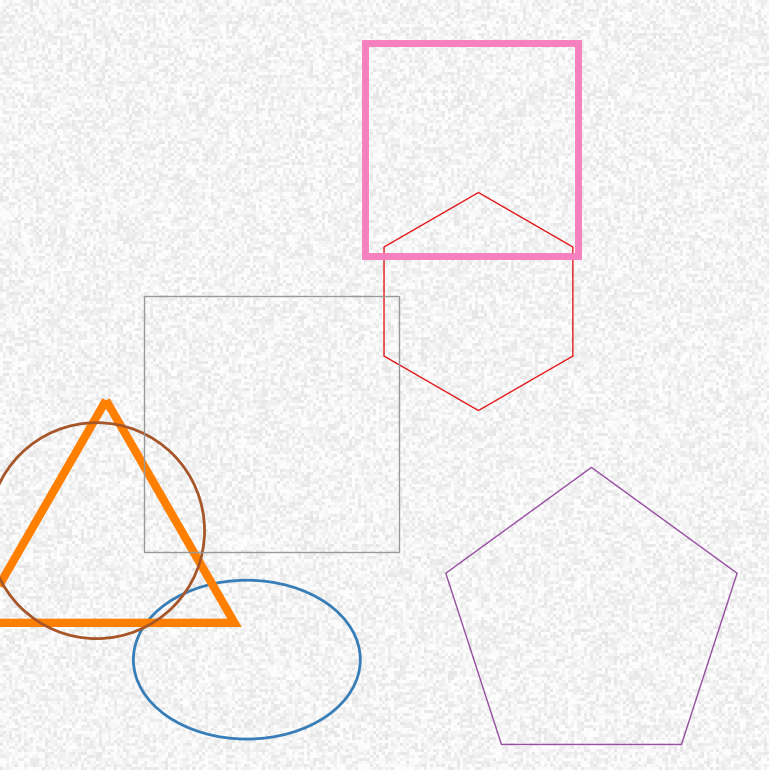[{"shape": "hexagon", "thickness": 0.5, "radius": 0.71, "center": [0.621, 0.608]}, {"shape": "oval", "thickness": 1, "radius": 0.74, "center": [0.321, 0.143]}, {"shape": "pentagon", "thickness": 0.5, "radius": 0.99, "center": [0.768, 0.194]}, {"shape": "triangle", "thickness": 3, "radius": 0.96, "center": [0.138, 0.287]}, {"shape": "circle", "thickness": 1, "radius": 0.7, "center": [0.125, 0.311]}, {"shape": "square", "thickness": 2.5, "radius": 0.69, "center": [0.613, 0.805]}, {"shape": "square", "thickness": 0.5, "radius": 0.83, "center": [0.352, 0.45]}]